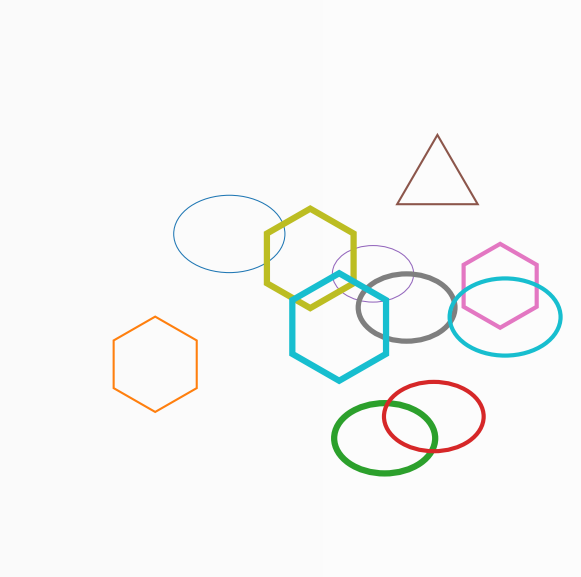[{"shape": "oval", "thickness": 0.5, "radius": 0.48, "center": [0.395, 0.594]}, {"shape": "hexagon", "thickness": 1, "radius": 0.41, "center": [0.267, 0.368]}, {"shape": "oval", "thickness": 3, "radius": 0.43, "center": [0.662, 0.24]}, {"shape": "oval", "thickness": 2, "radius": 0.43, "center": [0.746, 0.278]}, {"shape": "oval", "thickness": 0.5, "radius": 0.35, "center": [0.642, 0.525]}, {"shape": "triangle", "thickness": 1, "radius": 0.4, "center": [0.753, 0.686]}, {"shape": "hexagon", "thickness": 2, "radius": 0.36, "center": [0.86, 0.504]}, {"shape": "oval", "thickness": 2.5, "radius": 0.42, "center": [0.7, 0.467]}, {"shape": "hexagon", "thickness": 3, "radius": 0.43, "center": [0.534, 0.552]}, {"shape": "hexagon", "thickness": 3, "radius": 0.47, "center": [0.584, 0.433]}, {"shape": "oval", "thickness": 2, "radius": 0.48, "center": [0.869, 0.45]}]